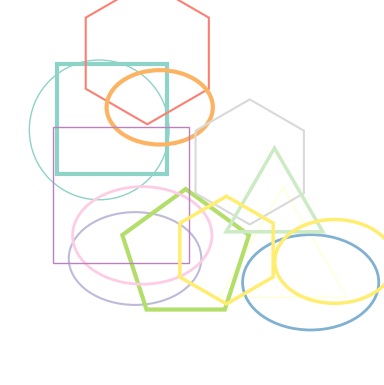[{"shape": "square", "thickness": 3, "radius": 0.71, "center": [0.291, 0.691]}, {"shape": "circle", "thickness": 1, "radius": 0.91, "center": [0.258, 0.663]}, {"shape": "triangle", "thickness": 0.5, "radius": 0.95, "center": [0.735, 0.323]}, {"shape": "oval", "thickness": 1.5, "radius": 0.86, "center": [0.351, 0.329]}, {"shape": "hexagon", "thickness": 1.5, "radius": 0.92, "center": [0.383, 0.862]}, {"shape": "oval", "thickness": 2, "radius": 0.88, "center": [0.807, 0.267]}, {"shape": "oval", "thickness": 3, "radius": 0.69, "center": [0.415, 0.721]}, {"shape": "pentagon", "thickness": 3, "radius": 0.86, "center": [0.482, 0.336]}, {"shape": "oval", "thickness": 2, "radius": 0.9, "center": [0.37, 0.389]}, {"shape": "hexagon", "thickness": 1.5, "radius": 0.81, "center": [0.649, 0.579]}, {"shape": "square", "thickness": 1, "radius": 0.88, "center": [0.315, 0.493]}, {"shape": "triangle", "thickness": 2.5, "radius": 0.72, "center": [0.713, 0.47]}, {"shape": "oval", "thickness": 2.5, "radius": 0.78, "center": [0.869, 0.321]}, {"shape": "hexagon", "thickness": 2.5, "radius": 0.7, "center": [0.588, 0.35]}]